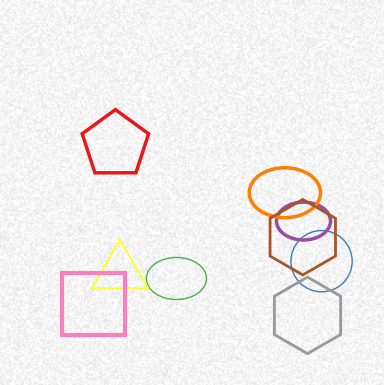[{"shape": "pentagon", "thickness": 2.5, "radius": 0.45, "center": [0.3, 0.625]}, {"shape": "circle", "thickness": 1, "radius": 0.4, "center": [0.835, 0.322]}, {"shape": "oval", "thickness": 1, "radius": 0.39, "center": [0.458, 0.277]}, {"shape": "oval", "thickness": 2.5, "radius": 0.35, "center": [0.788, 0.426]}, {"shape": "oval", "thickness": 2.5, "radius": 0.46, "center": [0.74, 0.499]}, {"shape": "triangle", "thickness": 1.5, "radius": 0.42, "center": [0.312, 0.293]}, {"shape": "hexagon", "thickness": 2, "radius": 0.49, "center": [0.786, 0.384]}, {"shape": "square", "thickness": 3, "radius": 0.41, "center": [0.242, 0.21]}, {"shape": "hexagon", "thickness": 2, "radius": 0.5, "center": [0.799, 0.181]}]